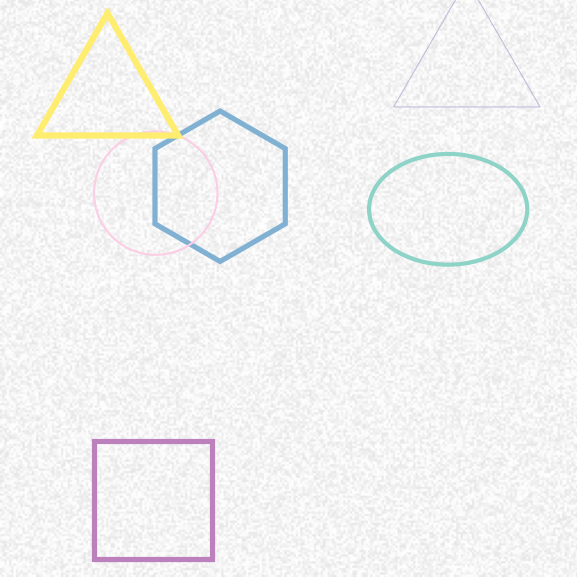[{"shape": "oval", "thickness": 2, "radius": 0.68, "center": [0.776, 0.637]}, {"shape": "triangle", "thickness": 0.5, "radius": 0.73, "center": [0.808, 0.887]}, {"shape": "hexagon", "thickness": 2.5, "radius": 0.65, "center": [0.381, 0.677]}, {"shape": "circle", "thickness": 1, "radius": 0.53, "center": [0.27, 0.665]}, {"shape": "square", "thickness": 2.5, "radius": 0.51, "center": [0.265, 0.134]}, {"shape": "triangle", "thickness": 3, "radius": 0.71, "center": [0.186, 0.835]}]